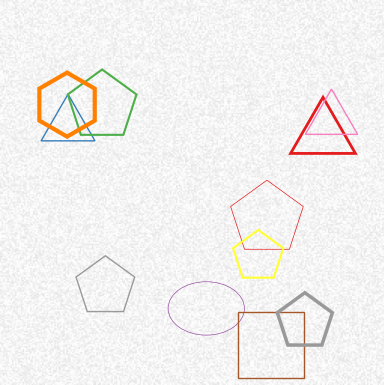[{"shape": "pentagon", "thickness": 0.5, "radius": 0.5, "center": [0.693, 0.433]}, {"shape": "triangle", "thickness": 2, "radius": 0.49, "center": [0.839, 0.65]}, {"shape": "triangle", "thickness": 1, "radius": 0.4, "center": [0.177, 0.675]}, {"shape": "pentagon", "thickness": 1.5, "radius": 0.47, "center": [0.265, 0.726]}, {"shape": "oval", "thickness": 0.5, "radius": 0.5, "center": [0.536, 0.199]}, {"shape": "hexagon", "thickness": 3, "radius": 0.42, "center": [0.174, 0.728]}, {"shape": "pentagon", "thickness": 1.5, "radius": 0.34, "center": [0.671, 0.334]}, {"shape": "square", "thickness": 1, "radius": 0.43, "center": [0.703, 0.104]}, {"shape": "triangle", "thickness": 1, "radius": 0.39, "center": [0.861, 0.69]}, {"shape": "pentagon", "thickness": 1, "radius": 0.4, "center": [0.274, 0.256]}, {"shape": "pentagon", "thickness": 2.5, "radius": 0.38, "center": [0.792, 0.165]}]